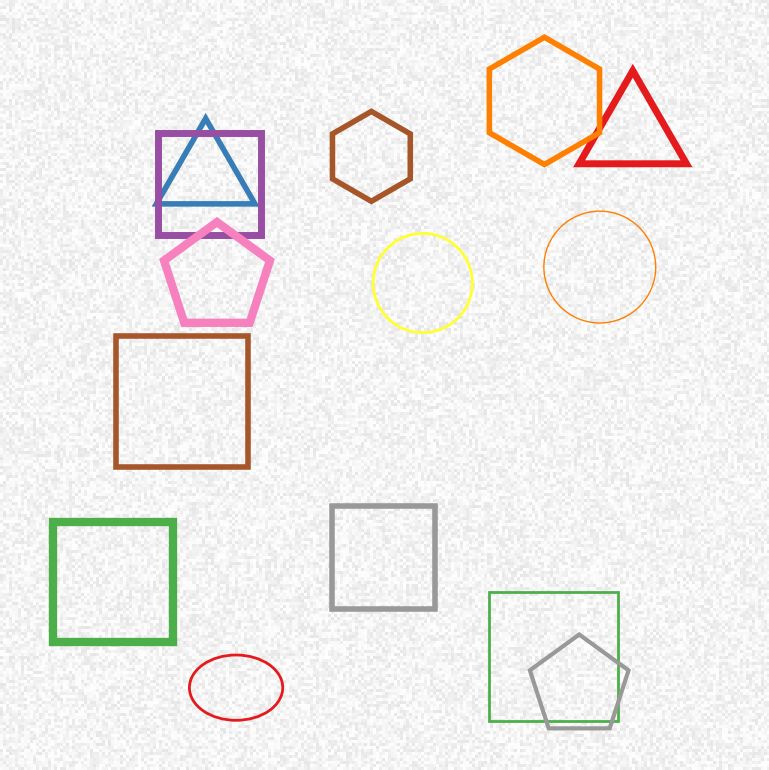[{"shape": "triangle", "thickness": 2.5, "radius": 0.4, "center": [0.822, 0.828]}, {"shape": "oval", "thickness": 1, "radius": 0.3, "center": [0.307, 0.107]}, {"shape": "triangle", "thickness": 2, "radius": 0.37, "center": [0.267, 0.772]}, {"shape": "square", "thickness": 3, "radius": 0.39, "center": [0.147, 0.244]}, {"shape": "square", "thickness": 1, "radius": 0.42, "center": [0.719, 0.147]}, {"shape": "square", "thickness": 2.5, "radius": 0.33, "center": [0.272, 0.761]}, {"shape": "hexagon", "thickness": 2, "radius": 0.41, "center": [0.707, 0.869]}, {"shape": "circle", "thickness": 0.5, "radius": 0.36, "center": [0.779, 0.653]}, {"shape": "circle", "thickness": 1, "radius": 0.32, "center": [0.549, 0.632]}, {"shape": "square", "thickness": 2, "radius": 0.43, "center": [0.236, 0.479]}, {"shape": "hexagon", "thickness": 2, "radius": 0.29, "center": [0.482, 0.797]}, {"shape": "pentagon", "thickness": 3, "radius": 0.36, "center": [0.282, 0.639]}, {"shape": "pentagon", "thickness": 1.5, "radius": 0.34, "center": [0.752, 0.109]}, {"shape": "square", "thickness": 2, "radius": 0.34, "center": [0.498, 0.276]}]